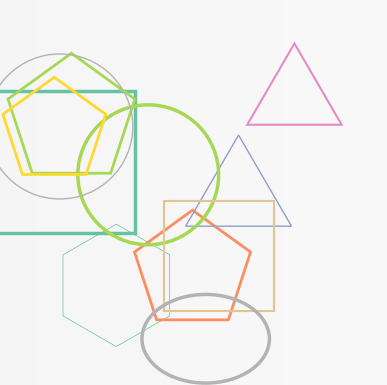[{"shape": "hexagon", "thickness": 0.5, "radius": 0.79, "center": [0.3, 0.259]}, {"shape": "square", "thickness": 2.5, "radius": 0.92, "center": [0.164, 0.58]}, {"shape": "pentagon", "thickness": 2, "radius": 0.79, "center": [0.497, 0.297]}, {"shape": "triangle", "thickness": 1, "radius": 0.79, "center": [0.616, 0.491]}, {"shape": "triangle", "thickness": 1.5, "radius": 0.7, "center": [0.76, 0.746]}, {"shape": "pentagon", "thickness": 2, "radius": 0.86, "center": [0.184, 0.689]}, {"shape": "circle", "thickness": 2.5, "radius": 0.91, "center": [0.383, 0.546]}, {"shape": "pentagon", "thickness": 2, "radius": 0.7, "center": [0.14, 0.66]}, {"shape": "square", "thickness": 1.5, "radius": 0.71, "center": [0.566, 0.336]}, {"shape": "circle", "thickness": 1, "radius": 0.94, "center": [0.154, 0.672]}, {"shape": "oval", "thickness": 2.5, "radius": 0.82, "center": [0.531, 0.12]}]